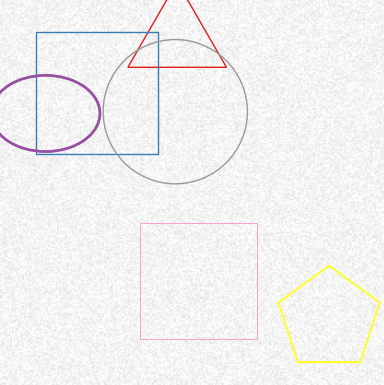[{"shape": "triangle", "thickness": 1, "radius": 0.74, "center": [0.46, 0.899]}, {"shape": "square", "thickness": 1, "radius": 0.8, "center": [0.252, 0.758]}, {"shape": "oval", "thickness": 2, "radius": 0.71, "center": [0.118, 0.705]}, {"shape": "pentagon", "thickness": 1.5, "radius": 0.69, "center": [0.855, 0.171]}, {"shape": "square", "thickness": 0.5, "radius": 0.76, "center": [0.516, 0.27]}, {"shape": "circle", "thickness": 1, "radius": 0.94, "center": [0.455, 0.71]}]